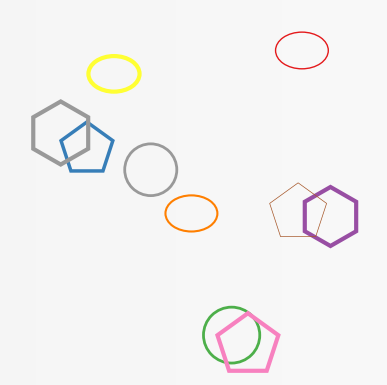[{"shape": "oval", "thickness": 1, "radius": 0.34, "center": [0.779, 0.869]}, {"shape": "pentagon", "thickness": 2.5, "radius": 0.35, "center": [0.224, 0.613]}, {"shape": "circle", "thickness": 2, "radius": 0.36, "center": [0.598, 0.13]}, {"shape": "hexagon", "thickness": 3, "radius": 0.38, "center": [0.853, 0.438]}, {"shape": "oval", "thickness": 1.5, "radius": 0.34, "center": [0.494, 0.446]}, {"shape": "oval", "thickness": 3, "radius": 0.33, "center": [0.294, 0.808]}, {"shape": "pentagon", "thickness": 0.5, "radius": 0.39, "center": [0.769, 0.448]}, {"shape": "pentagon", "thickness": 3, "radius": 0.41, "center": [0.64, 0.104]}, {"shape": "circle", "thickness": 2, "radius": 0.34, "center": [0.389, 0.559]}, {"shape": "hexagon", "thickness": 3, "radius": 0.41, "center": [0.157, 0.655]}]